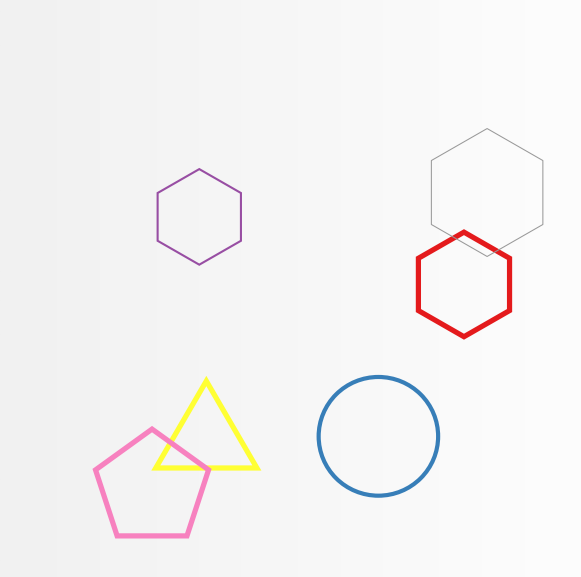[{"shape": "hexagon", "thickness": 2.5, "radius": 0.45, "center": [0.798, 0.507]}, {"shape": "circle", "thickness": 2, "radius": 0.51, "center": [0.651, 0.244]}, {"shape": "hexagon", "thickness": 1, "radius": 0.41, "center": [0.343, 0.624]}, {"shape": "triangle", "thickness": 2.5, "radius": 0.5, "center": [0.355, 0.239]}, {"shape": "pentagon", "thickness": 2.5, "radius": 0.51, "center": [0.262, 0.154]}, {"shape": "hexagon", "thickness": 0.5, "radius": 0.55, "center": [0.838, 0.666]}]